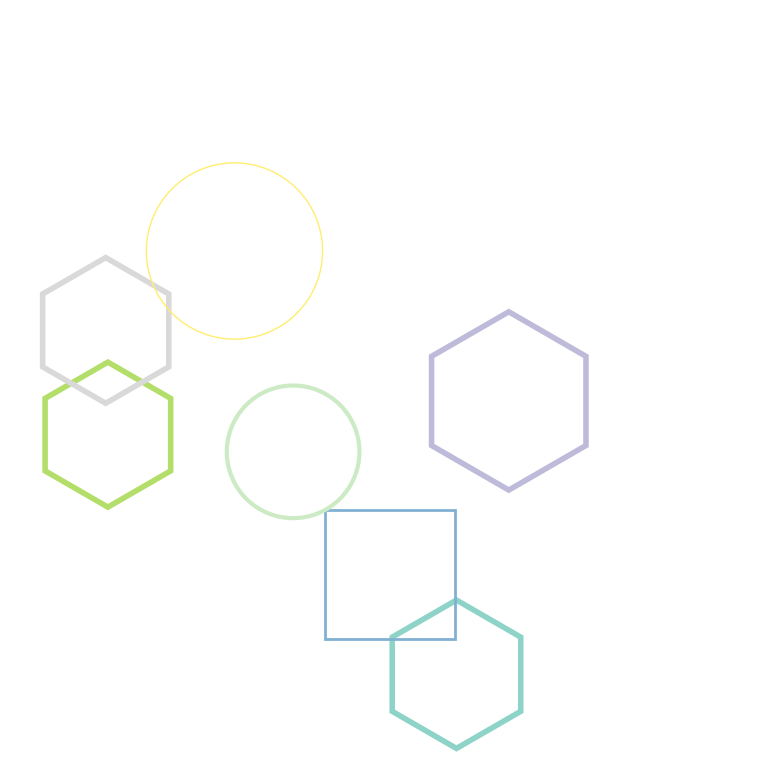[{"shape": "hexagon", "thickness": 2, "radius": 0.48, "center": [0.593, 0.124]}, {"shape": "hexagon", "thickness": 2, "radius": 0.58, "center": [0.661, 0.479]}, {"shape": "square", "thickness": 1, "radius": 0.42, "center": [0.506, 0.254]}, {"shape": "hexagon", "thickness": 2, "radius": 0.47, "center": [0.14, 0.436]}, {"shape": "hexagon", "thickness": 2, "radius": 0.47, "center": [0.137, 0.571]}, {"shape": "circle", "thickness": 1.5, "radius": 0.43, "center": [0.381, 0.413]}, {"shape": "circle", "thickness": 0.5, "radius": 0.57, "center": [0.304, 0.674]}]